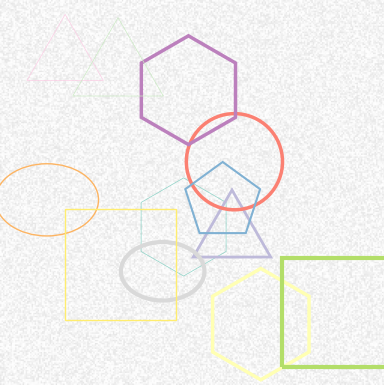[{"shape": "hexagon", "thickness": 0.5, "radius": 0.64, "center": [0.477, 0.41]}, {"shape": "hexagon", "thickness": 2.5, "radius": 0.72, "center": [0.677, 0.158]}, {"shape": "triangle", "thickness": 2, "radius": 0.58, "center": [0.603, 0.39]}, {"shape": "circle", "thickness": 2.5, "radius": 0.62, "center": [0.609, 0.58]}, {"shape": "pentagon", "thickness": 1.5, "radius": 0.51, "center": [0.578, 0.477]}, {"shape": "oval", "thickness": 1, "radius": 0.67, "center": [0.122, 0.481]}, {"shape": "square", "thickness": 3, "radius": 0.7, "center": [0.874, 0.188]}, {"shape": "triangle", "thickness": 0.5, "radius": 0.57, "center": [0.169, 0.848]}, {"shape": "oval", "thickness": 3, "radius": 0.54, "center": [0.423, 0.295]}, {"shape": "hexagon", "thickness": 2.5, "radius": 0.71, "center": [0.489, 0.766]}, {"shape": "triangle", "thickness": 0.5, "radius": 0.68, "center": [0.307, 0.819]}, {"shape": "square", "thickness": 1, "radius": 0.72, "center": [0.314, 0.314]}]